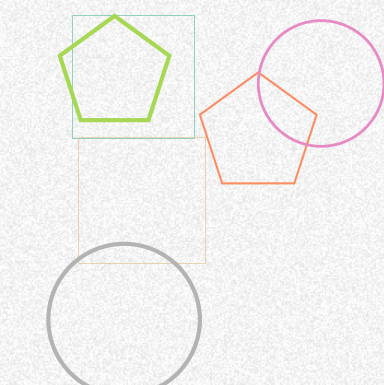[{"shape": "square", "thickness": 0.5, "radius": 0.8, "center": [0.346, 0.802]}, {"shape": "pentagon", "thickness": 1.5, "radius": 0.8, "center": [0.671, 0.653]}, {"shape": "circle", "thickness": 2, "radius": 0.82, "center": [0.834, 0.783]}, {"shape": "pentagon", "thickness": 3, "radius": 0.75, "center": [0.298, 0.809]}, {"shape": "square", "thickness": 0.5, "radius": 0.82, "center": [0.367, 0.48]}, {"shape": "circle", "thickness": 3, "radius": 0.98, "center": [0.322, 0.17]}]